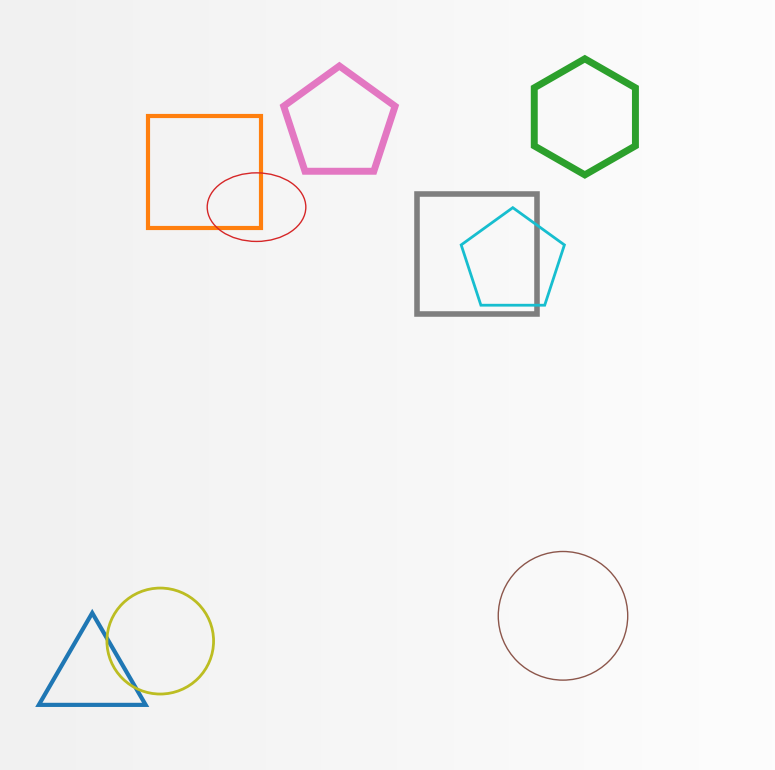[{"shape": "triangle", "thickness": 1.5, "radius": 0.4, "center": [0.119, 0.124]}, {"shape": "square", "thickness": 1.5, "radius": 0.37, "center": [0.264, 0.777]}, {"shape": "hexagon", "thickness": 2.5, "radius": 0.38, "center": [0.755, 0.848]}, {"shape": "oval", "thickness": 0.5, "radius": 0.32, "center": [0.331, 0.731]}, {"shape": "circle", "thickness": 0.5, "radius": 0.42, "center": [0.726, 0.2]}, {"shape": "pentagon", "thickness": 2.5, "radius": 0.38, "center": [0.438, 0.839]}, {"shape": "square", "thickness": 2, "radius": 0.39, "center": [0.615, 0.67]}, {"shape": "circle", "thickness": 1, "radius": 0.34, "center": [0.207, 0.167]}, {"shape": "pentagon", "thickness": 1, "radius": 0.35, "center": [0.662, 0.66]}]